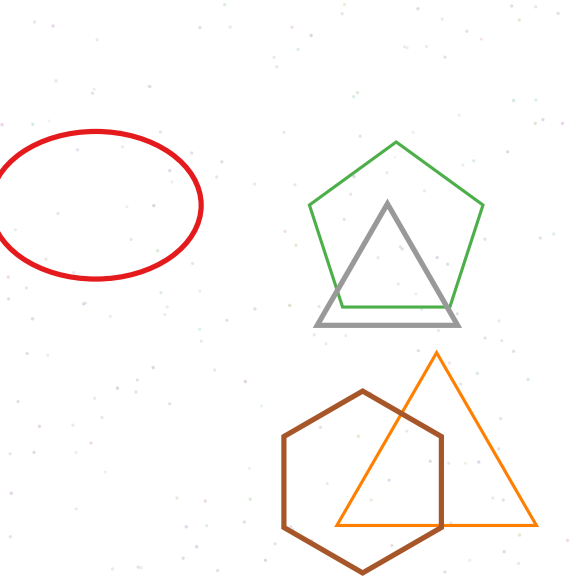[{"shape": "oval", "thickness": 2.5, "radius": 0.91, "center": [0.166, 0.644]}, {"shape": "pentagon", "thickness": 1.5, "radius": 0.79, "center": [0.686, 0.595]}, {"shape": "triangle", "thickness": 1.5, "radius": 1.0, "center": [0.756, 0.189]}, {"shape": "hexagon", "thickness": 2.5, "radius": 0.79, "center": [0.628, 0.165]}, {"shape": "triangle", "thickness": 2.5, "radius": 0.7, "center": [0.671, 0.506]}]